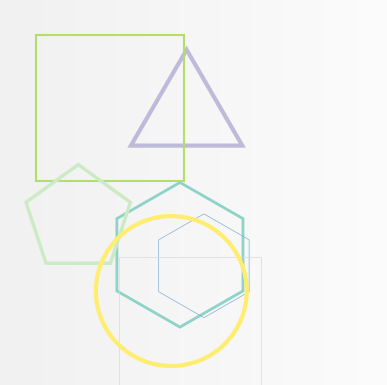[{"shape": "hexagon", "thickness": 2, "radius": 0.94, "center": [0.464, 0.338]}, {"shape": "triangle", "thickness": 3, "radius": 0.83, "center": [0.482, 0.705]}, {"shape": "hexagon", "thickness": 0.5, "radius": 0.67, "center": [0.526, 0.31]}, {"shape": "square", "thickness": 1.5, "radius": 0.95, "center": [0.284, 0.719]}, {"shape": "square", "thickness": 0.5, "radius": 0.92, "center": [0.49, 0.149]}, {"shape": "pentagon", "thickness": 2.5, "radius": 0.71, "center": [0.202, 0.431]}, {"shape": "circle", "thickness": 3, "radius": 0.97, "center": [0.442, 0.244]}]